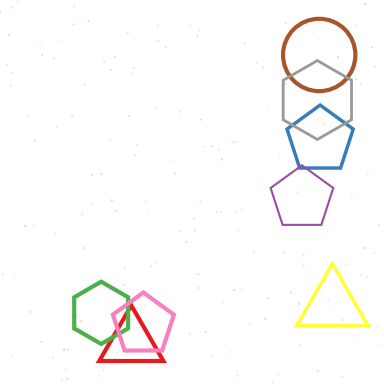[{"shape": "triangle", "thickness": 3, "radius": 0.48, "center": [0.341, 0.11]}, {"shape": "pentagon", "thickness": 2.5, "radius": 0.45, "center": [0.831, 0.637]}, {"shape": "hexagon", "thickness": 3, "radius": 0.4, "center": [0.263, 0.187]}, {"shape": "pentagon", "thickness": 1.5, "radius": 0.43, "center": [0.784, 0.485]}, {"shape": "triangle", "thickness": 2.5, "radius": 0.54, "center": [0.863, 0.207]}, {"shape": "circle", "thickness": 3, "radius": 0.47, "center": [0.829, 0.857]}, {"shape": "pentagon", "thickness": 3, "radius": 0.42, "center": [0.372, 0.157]}, {"shape": "hexagon", "thickness": 2, "radius": 0.51, "center": [0.824, 0.74]}]